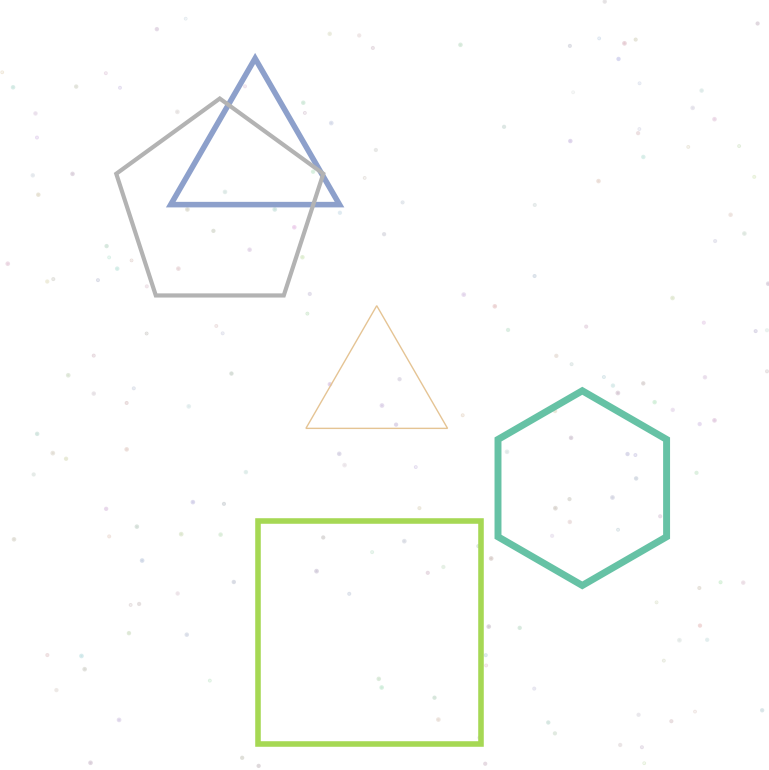[{"shape": "hexagon", "thickness": 2.5, "radius": 0.63, "center": [0.756, 0.366]}, {"shape": "triangle", "thickness": 2, "radius": 0.63, "center": [0.331, 0.798]}, {"shape": "square", "thickness": 2, "radius": 0.72, "center": [0.48, 0.178]}, {"shape": "triangle", "thickness": 0.5, "radius": 0.53, "center": [0.489, 0.497]}, {"shape": "pentagon", "thickness": 1.5, "radius": 0.71, "center": [0.285, 0.731]}]